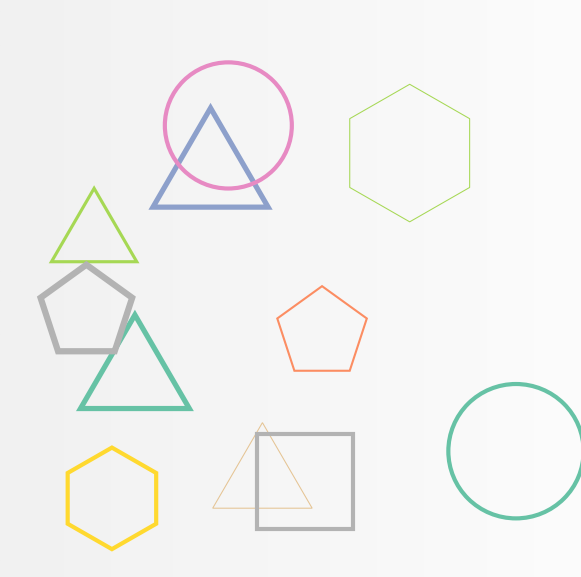[{"shape": "triangle", "thickness": 2.5, "radius": 0.54, "center": [0.232, 0.346]}, {"shape": "circle", "thickness": 2, "radius": 0.58, "center": [0.888, 0.218]}, {"shape": "pentagon", "thickness": 1, "radius": 0.4, "center": [0.554, 0.423]}, {"shape": "triangle", "thickness": 2.5, "radius": 0.57, "center": [0.362, 0.698]}, {"shape": "circle", "thickness": 2, "radius": 0.55, "center": [0.393, 0.782]}, {"shape": "triangle", "thickness": 1.5, "radius": 0.42, "center": [0.162, 0.588]}, {"shape": "hexagon", "thickness": 0.5, "radius": 0.6, "center": [0.705, 0.734]}, {"shape": "hexagon", "thickness": 2, "radius": 0.44, "center": [0.193, 0.136]}, {"shape": "triangle", "thickness": 0.5, "radius": 0.49, "center": [0.451, 0.169]}, {"shape": "square", "thickness": 2, "radius": 0.41, "center": [0.525, 0.166]}, {"shape": "pentagon", "thickness": 3, "radius": 0.41, "center": [0.149, 0.458]}]